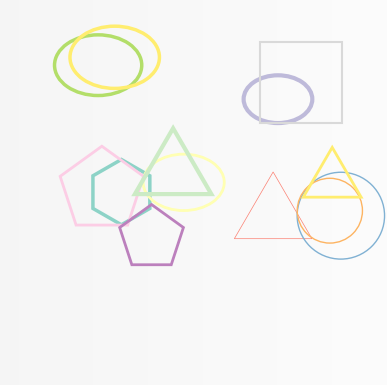[{"shape": "hexagon", "thickness": 2.5, "radius": 0.42, "center": [0.313, 0.501]}, {"shape": "oval", "thickness": 2, "radius": 0.52, "center": [0.474, 0.526]}, {"shape": "oval", "thickness": 3, "radius": 0.44, "center": [0.717, 0.742]}, {"shape": "triangle", "thickness": 0.5, "radius": 0.58, "center": [0.705, 0.438]}, {"shape": "circle", "thickness": 1, "radius": 0.56, "center": [0.88, 0.44]}, {"shape": "circle", "thickness": 1, "radius": 0.42, "center": [0.851, 0.453]}, {"shape": "oval", "thickness": 2.5, "radius": 0.56, "center": [0.253, 0.831]}, {"shape": "pentagon", "thickness": 2, "radius": 0.57, "center": [0.263, 0.507]}, {"shape": "square", "thickness": 1.5, "radius": 0.53, "center": [0.776, 0.786]}, {"shape": "pentagon", "thickness": 2, "radius": 0.43, "center": [0.391, 0.382]}, {"shape": "triangle", "thickness": 3, "radius": 0.57, "center": [0.447, 0.553]}, {"shape": "oval", "thickness": 2.5, "radius": 0.58, "center": [0.296, 0.851]}, {"shape": "triangle", "thickness": 2, "radius": 0.43, "center": [0.857, 0.531]}]